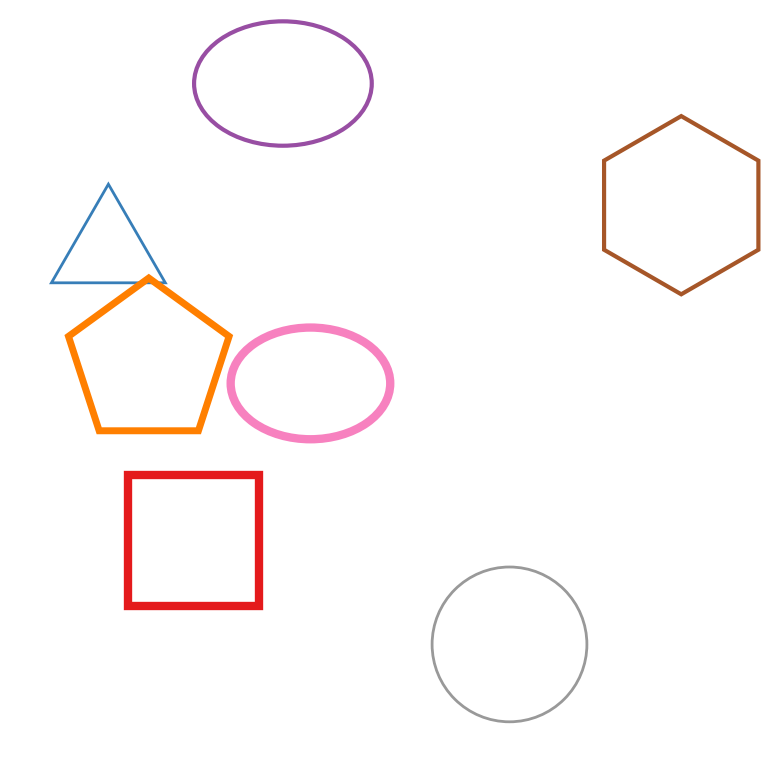[{"shape": "square", "thickness": 3, "radius": 0.43, "center": [0.251, 0.298]}, {"shape": "triangle", "thickness": 1, "radius": 0.43, "center": [0.141, 0.675]}, {"shape": "oval", "thickness": 1.5, "radius": 0.58, "center": [0.367, 0.892]}, {"shape": "pentagon", "thickness": 2.5, "radius": 0.55, "center": [0.193, 0.529]}, {"shape": "hexagon", "thickness": 1.5, "radius": 0.58, "center": [0.885, 0.734]}, {"shape": "oval", "thickness": 3, "radius": 0.52, "center": [0.403, 0.502]}, {"shape": "circle", "thickness": 1, "radius": 0.5, "center": [0.662, 0.163]}]